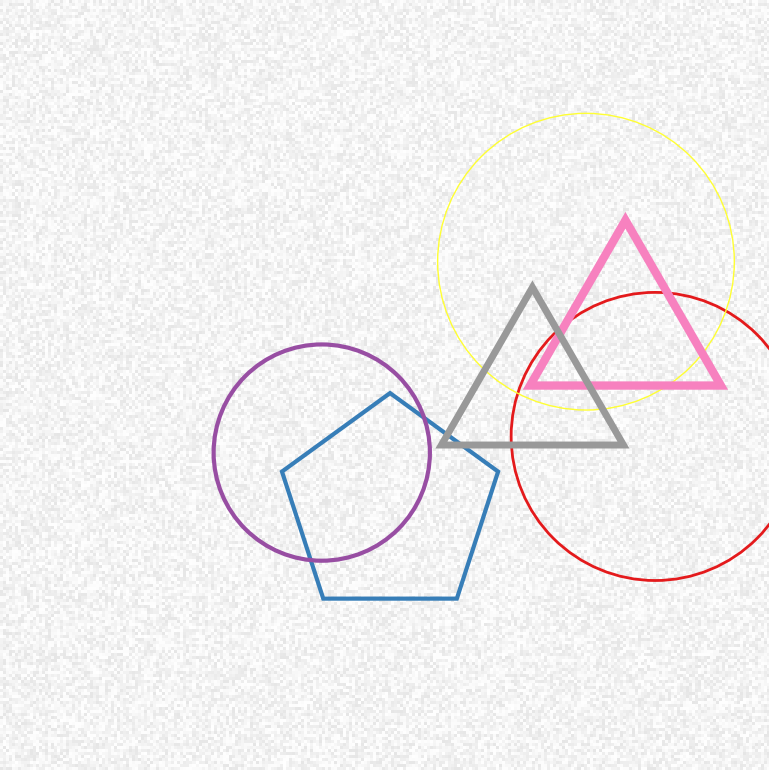[{"shape": "circle", "thickness": 1, "radius": 0.94, "center": [0.851, 0.433]}, {"shape": "pentagon", "thickness": 1.5, "radius": 0.74, "center": [0.507, 0.342]}, {"shape": "circle", "thickness": 1.5, "radius": 0.7, "center": [0.418, 0.412]}, {"shape": "circle", "thickness": 0.5, "radius": 0.96, "center": [0.761, 0.66]}, {"shape": "triangle", "thickness": 3, "radius": 0.72, "center": [0.812, 0.571]}, {"shape": "triangle", "thickness": 2.5, "radius": 0.68, "center": [0.691, 0.49]}]